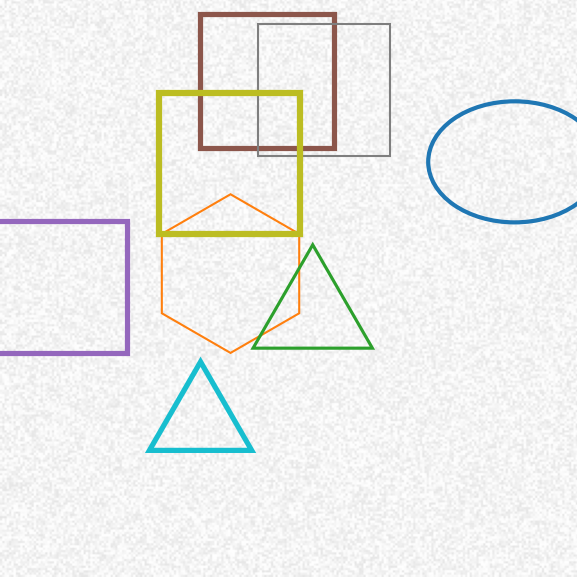[{"shape": "oval", "thickness": 2, "radius": 0.75, "center": [0.891, 0.719]}, {"shape": "hexagon", "thickness": 1, "radius": 0.69, "center": [0.399, 0.525]}, {"shape": "triangle", "thickness": 1.5, "radius": 0.6, "center": [0.542, 0.456]}, {"shape": "square", "thickness": 2.5, "radius": 0.57, "center": [0.105, 0.502]}, {"shape": "square", "thickness": 2.5, "radius": 0.58, "center": [0.462, 0.859]}, {"shape": "square", "thickness": 1, "radius": 0.57, "center": [0.561, 0.843]}, {"shape": "square", "thickness": 3, "radius": 0.61, "center": [0.397, 0.716]}, {"shape": "triangle", "thickness": 2.5, "radius": 0.51, "center": [0.347, 0.27]}]